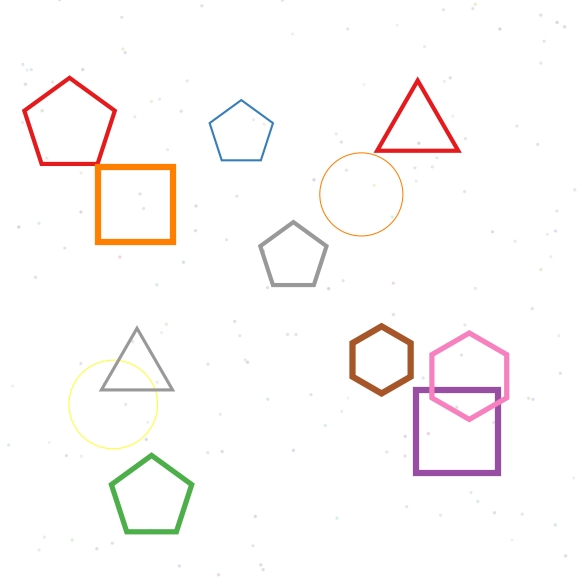[{"shape": "pentagon", "thickness": 2, "radius": 0.41, "center": [0.12, 0.782]}, {"shape": "triangle", "thickness": 2, "radius": 0.41, "center": [0.723, 0.779]}, {"shape": "pentagon", "thickness": 1, "radius": 0.29, "center": [0.418, 0.768]}, {"shape": "pentagon", "thickness": 2.5, "radius": 0.37, "center": [0.262, 0.137]}, {"shape": "square", "thickness": 3, "radius": 0.36, "center": [0.791, 0.252]}, {"shape": "circle", "thickness": 0.5, "radius": 0.36, "center": [0.626, 0.662]}, {"shape": "square", "thickness": 3, "radius": 0.32, "center": [0.235, 0.644]}, {"shape": "circle", "thickness": 0.5, "radius": 0.38, "center": [0.196, 0.299]}, {"shape": "hexagon", "thickness": 3, "radius": 0.29, "center": [0.661, 0.376]}, {"shape": "hexagon", "thickness": 2.5, "radius": 0.37, "center": [0.813, 0.348]}, {"shape": "pentagon", "thickness": 2, "radius": 0.3, "center": [0.508, 0.554]}, {"shape": "triangle", "thickness": 1.5, "radius": 0.36, "center": [0.237, 0.36]}]